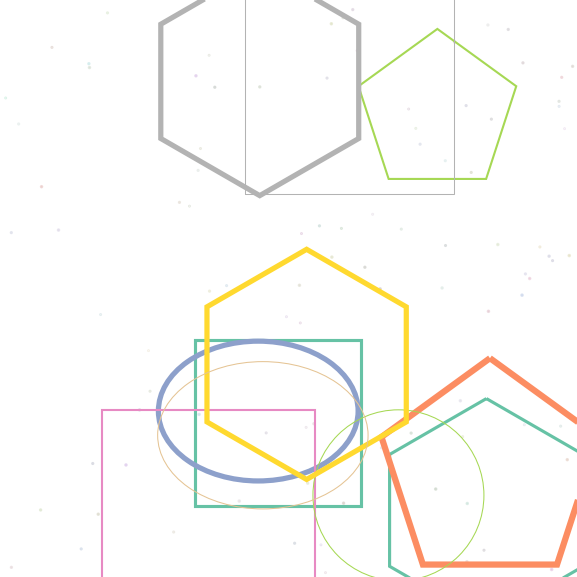[{"shape": "square", "thickness": 1.5, "radius": 0.72, "center": [0.482, 0.266]}, {"shape": "hexagon", "thickness": 1.5, "radius": 0.97, "center": [0.842, 0.115]}, {"shape": "pentagon", "thickness": 3, "radius": 0.99, "center": [0.848, 0.181]}, {"shape": "oval", "thickness": 2.5, "radius": 0.86, "center": [0.447, 0.287]}, {"shape": "square", "thickness": 1, "radius": 0.92, "center": [0.361, 0.104]}, {"shape": "circle", "thickness": 0.5, "radius": 0.74, "center": [0.69, 0.141]}, {"shape": "pentagon", "thickness": 1, "radius": 0.72, "center": [0.757, 0.805]}, {"shape": "hexagon", "thickness": 2.5, "radius": 1.0, "center": [0.531, 0.368]}, {"shape": "oval", "thickness": 0.5, "radius": 0.91, "center": [0.455, 0.245]}, {"shape": "square", "thickness": 0.5, "radius": 0.9, "center": [0.605, 0.844]}, {"shape": "hexagon", "thickness": 2.5, "radius": 0.99, "center": [0.45, 0.858]}]